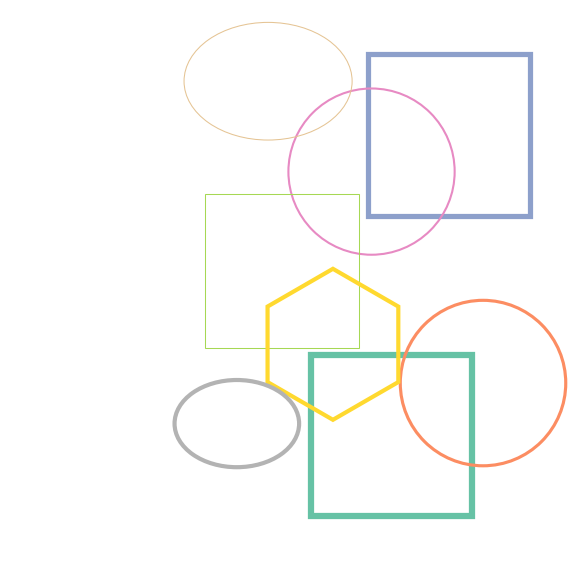[{"shape": "square", "thickness": 3, "radius": 0.7, "center": [0.678, 0.245]}, {"shape": "circle", "thickness": 1.5, "radius": 0.72, "center": [0.836, 0.336]}, {"shape": "square", "thickness": 2.5, "radius": 0.7, "center": [0.777, 0.766]}, {"shape": "circle", "thickness": 1, "radius": 0.72, "center": [0.643, 0.702]}, {"shape": "square", "thickness": 0.5, "radius": 0.67, "center": [0.488, 0.531]}, {"shape": "hexagon", "thickness": 2, "radius": 0.65, "center": [0.577, 0.403]}, {"shape": "oval", "thickness": 0.5, "radius": 0.73, "center": [0.464, 0.858]}, {"shape": "oval", "thickness": 2, "radius": 0.54, "center": [0.41, 0.266]}]